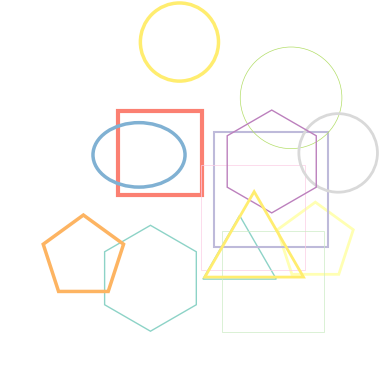[{"shape": "triangle", "thickness": 1, "radius": 0.55, "center": [0.622, 0.33]}, {"shape": "hexagon", "thickness": 1, "radius": 0.69, "center": [0.391, 0.277]}, {"shape": "pentagon", "thickness": 2, "radius": 0.52, "center": [0.819, 0.371]}, {"shape": "square", "thickness": 1.5, "radius": 0.75, "center": [0.704, 0.507]}, {"shape": "square", "thickness": 3, "radius": 0.55, "center": [0.415, 0.603]}, {"shape": "oval", "thickness": 2.5, "radius": 0.6, "center": [0.361, 0.598]}, {"shape": "pentagon", "thickness": 2.5, "radius": 0.55, "center": [0.217, 0.332]}, {"shape": "circle", "thickness": 0.5, "radius": 0.66, "center": [0.756, 0.746]}, {"shape": "square", "thickness": 0.5, "radius": 0.68, "center": [0.657, 0.435]}, {"shape": "circle", "thickness": 2, "radius": 0.51, "center": [0.878, 0.603]}, {"shape": "hexagon", "thickness": 1, "radius": 0.67, "center": [0.706, 0.581]}, {"shape": "square", "thickness": 0.5, "radius": 0.66, "center": [0.709, 0.269]}, {"shape": "triangle", "thickness": 2, "radius": 0.74, "center": [0.66, 0.354]}, {"shape": "circle", "thickness": 2.5, "radius": 0.51, "center": [0.466, 0.891]}]